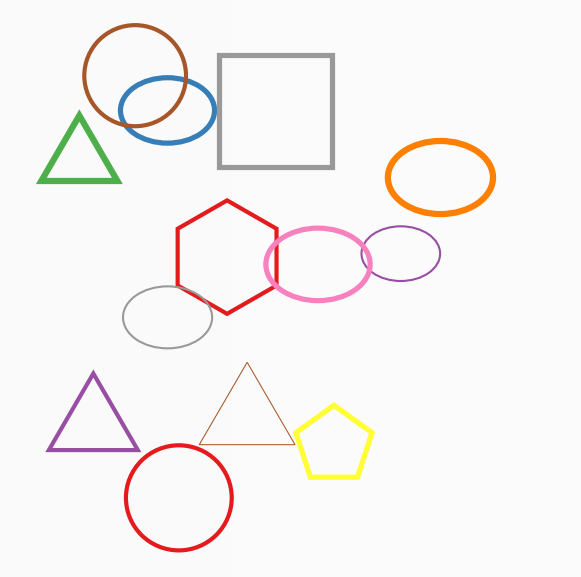[{"shape": "hexagon", "thickness": 2, "radius": 0.49, "center": [0.391, 0.554]}, {"shape": "circle", "thickness": 2, "radius": 0.45, "center": [0.308, 0.137]}, {"shape": "oval", "thickness": 2.5, "radius": 0.4, "center": [0.288, 0.808]}, {"shape": "triangle", "thickness": 3, "radius": 0.38, "center": [0.137, 0.724]}, {"shape": "oval", "thickness": 1, "radius": 0.34, "center": [0.69, 0.56]}, {"shape": "triangle", "thickness": 2, "radius": 0.44, "center": [0.161, 0.264]}, {"shape": "oval", "thickness": 3, "radius": 0.45, "center": [0.758, 0.692]}, {"shape": "pentagon", "thickness": 2.5, "radius": 0.34, "center": [0.575, 0.228]}, {"shape": "triangle", "thickness": 0.5, "radius": 0.48, "center": [0.425, 0.277]}, {"shape": "circle", "thickness": 2, "radius": 0.44, "center": [0.233, 0.868]}, {"shape": "oval", "thickness": 2.5, "radius": 0.45, "center": [0.547, 0.541]}, {"shape": "square", "thickness": 2.5, "radius": 0.49, "center": [0.474, 0.807]}, {"shape": "oval", "thickness": 1, "radius": 0.38, "center": [0.288, 0.45]}]